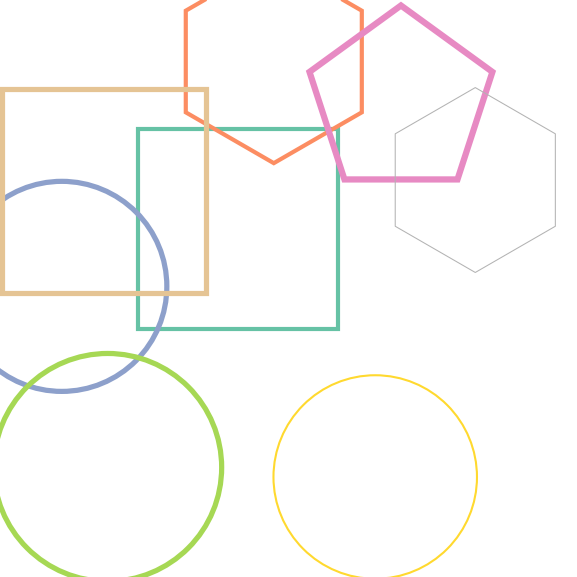[{"shape": "square", "thickness": 2, "radius": 0.87, "center": [0.412, 0.603]}, {"shape": "hexagon", "thickness": 2, "radius": 0.88, "center": [0.474, 0.893]}, {"shape": "circle", "thickness": 2.5, "radius": 0.91, "center": [0.107, 0.503]}, {"shape": "pentagon", "thickness": 3, "radius": 0.83, "center": [0.694, 0.823]}, {"shape": "circle", "thickness": 2.5, "radius": 0.99, "center": [0.186, 0.19]}, {"shape": "circle", "thickness": 1, "radius": 0.88, "center": [0.65, 0.173]}, {"shape": "square", "thickness": 2.5, "radius": 0.88, "center": [0.18, 0.668]}, {"shape": "hexagon", "thickness": 0.5, "radius": 0.8, "center": [0.823, 0.687]}]